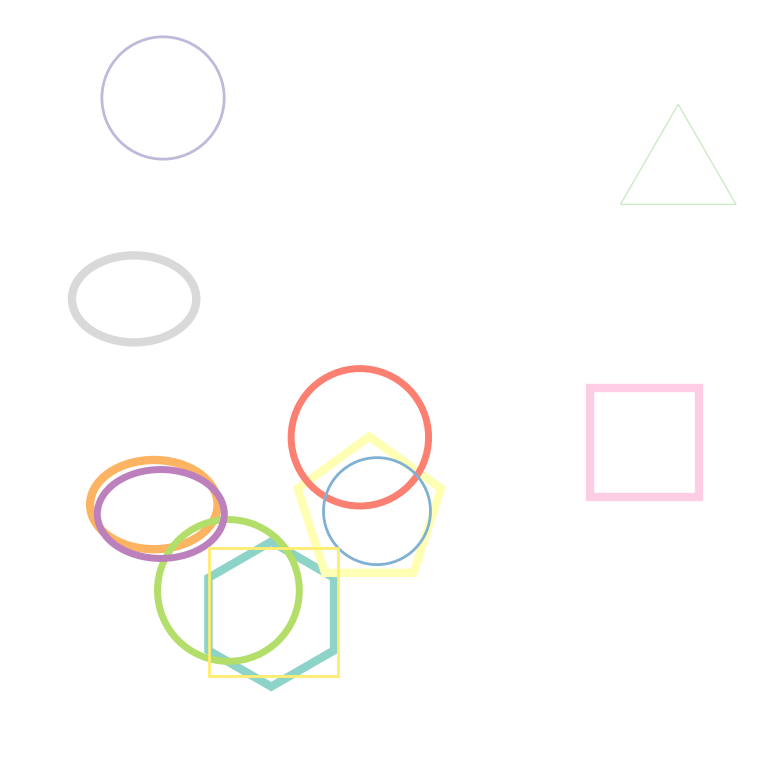[{"shape": "hexagon", "thickness": 3, "radius": 0.47, "center": [0.352, 0.202]}, {"shape": "pentagon", "thickness": 3, "radius": 0.49, "center": [0.48, 0.335]}, {"shape": "circle", "thickness": 1, "radius": 0.4, "center": [0.212, 0.873]}, {"shape": "circle", "thickness": 2.5, "radius": 0.45, "center": [0.467, 0.432]}, {"shape": "circle", "thickness": 1, "radius": 0.35, "center": [0.49, 0.336]}, {"shape": "oval", "thickness": 3, "radius": 0.41, "center": [0.2, 0.345]}, {"shape": "circle", "thickness": 2.5, "radius": 0.46, "center": [0.297, 0.233]}, {"shape": "square", "thickness": 3, "radius": 0.35, "center": [0.837, 0.425]}, {"shape": "oval", "thickness": 3, "radius": 0.4, "center": [0.174, 0.612]}, {"shape": "oval", "thickness": 2.5, "radius": 0.41, "center": [0.209, 0.332]}, {"shape": "triangle", "thickness": 0.5, "radius": 0.43, "center": [0.881, 0.778]}, {"shape": "square", "thickness": 1, "radius": 0.42, "center": [0.355, 0.205]}]